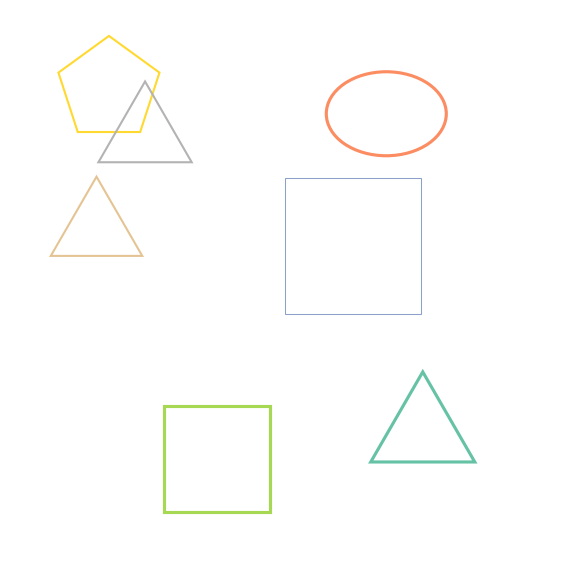[{"shape": "triangle", "thickness": 1.5, "radius": 0.52, "center": [0.732, 0.251]}, {"shape": "oval", "thickness": 1.5, "radius": 0.52, "center": [0.669, 0.802]}, {"shape": "square", "thickness": 0.5, "radius": 0.59, "center": [0.611, 0.573]}, {"shape": "square", "thickness": 1.5, "radius": 0.46, "center": [0.375, 0.204]}, {"shape": "pentagon", "thickness": 1, "radius": 0.46, "center": [0.189, 0.845]}, {"shape": "triangle", "thickness": 1, "radius": 0.46, "center": [0.167, 0.602]}, {"shape": "triangle", "thickness": 1, "radius": 0.47, "center": [0.251, 0.765]}]